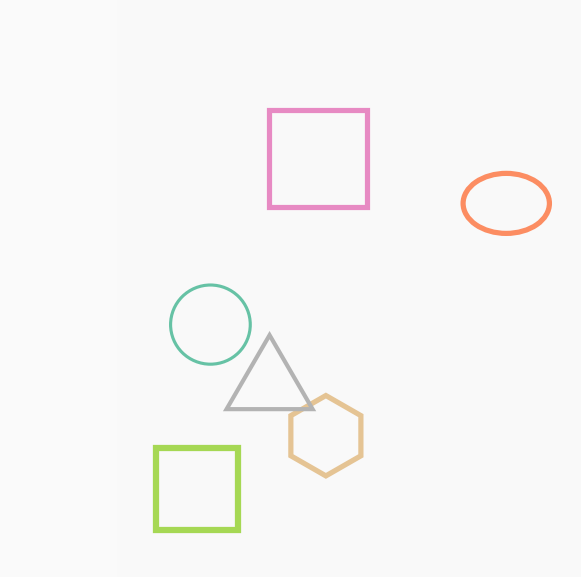[{"shape": "circle", "thickness": 1.5, "radius": 0.34, "center": [0.362, 0.437]}, {"shape": "oval", "thickness": 2.5, "radius": 0.37, "center": [0.871, 0.647]}, {"shape": "square", "thickness": 2.5, "radius": 0.42, "center": [0.547, 0.725]}, {"shape": "square", "thickness": 3, "radius": 0.35, "center": [0.338, 0.153]}, {"shape": "hexagon", "thickness": 2.5, "radius": 0.35, "center": [0.561, 0.245]}, {"shape": "triangle", "thickness": 2, "radius": 0.43, "center": [0.464, 0.333]}]